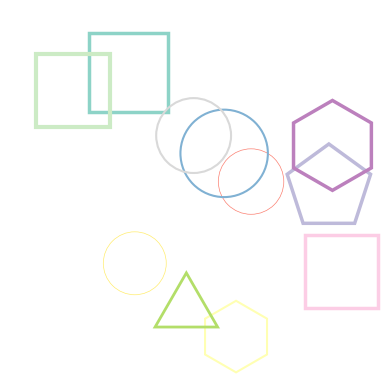[{"shape": "square", "thickness": 2.5, "radius": 0.51, "center": [0.334, 0.811]}, {"shape": "hexagon", "thickness": 1.5, "radius": 0.46, "center": [0.613, 0.126]}, {"shape": "pentagon", "thickness": 2.5, "radius": 0.57, "center": [0.854, 0.512]}, {"shape": "circle", "thickness": 0.5, "radius": 0.43, "center": [0.652, 0.528]}, {"shape": "circle", "thickness": 1.5, "radius": 0.57, "center": [0.582, 0.602]}, {"shape": "triangle", "thickness": 2, "radius": 0.47, "center": [0.484, 0.197]}, {"shape": "square", "thickness": 2.5, "radius": 0.47, "center": [0.887, 0.294]}, {"shape": "circle", "thickness": 1.5, "radius": 0.49, "center": [0.503, 0.648]}, {"shape": "hexagon", "thickness": 2.5, "radius": 0.58, "center": [0.864, 0.622]}, {"shape": "square", "thickness": 3, "radius": 0.48, "center": [0.189, 0.765]}, {"shape": "circle", "thickness": 0.5, "radius": 0.41, "center": [0.35, 0.316]}]